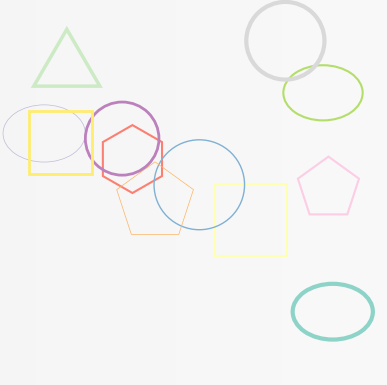[{"shape": "oval", "thickness": 3, "radius": 0.52, "center": [0.859, 0.19]}, {"shape": "square", "thickness": 1.5, "radius": 0.47, "center": [0.648, 0.427]}, {"shape": "oval", "thickness": 0.5, "radius": 0.53, "center": [0.114, 0.653]}, {"shape": "hexagon", "thickness": 1.5, "radius": 0.44, "center": [0.342, 0.587]}, {"shape": "circle", "thickness": 1, "radius": 0.58, "center": [0.514, 0.52]}, {"shape": "pentagon", "thickness": 0.5, "radius": 0.52, "center": [0.4, 0.475]}, {"shape": "oval", "thickness": 1.5, "radius": 0.51, "center": [0.834, 0.759]}, {"shape": "pentagon", "thickness": 1.5, "radius": 0.41, "center": [0.848, 0.51]}, {"shape": "circle", "thickness": 3, "radius": 0.5, "center": [0.736, 0.894]}, {"shape": "circle", "thickness": 2, "radius": 0.47, "center": [0.315, 0.64]}, {"shape": "triangle", "thickness": 2.5, "radius": 0.49, "center": [0.172, 0.825]}, {"shape": "square", "thickness": 2, "radius": 0.41, "center": [0.156, 0.63]}]